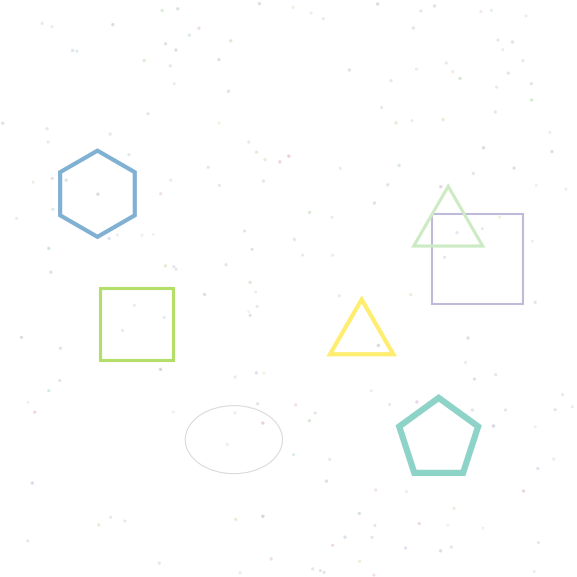[{"shape": "pentagon", "thickness": 3, "radius": 0.36, "center": [0.76, 0.238]}, {"shape": "square", "thickness": 1, "radius": 0.39, "center": [0.827, 0.551]}, {"shape": "hexagon", "thickness": 2, "radius": 0.37, "center": [0.169, 0.664]}, {"shape": "square", "thickness": 1.5, "radius": 0.31, "center": [0.236, 0.439]}, {"shape": "oval", "thickness": 0.5, "radius": 0.42, "center": [0.405, 0.238]}, {"shape": "triangle", "thickness": 1.5, "radius": 0.34, "center": [0.776, 0.608]}, {"shape": "triangle", "thickness": 2, "radius": 0.32, "center": [0.626, 0.417]}]